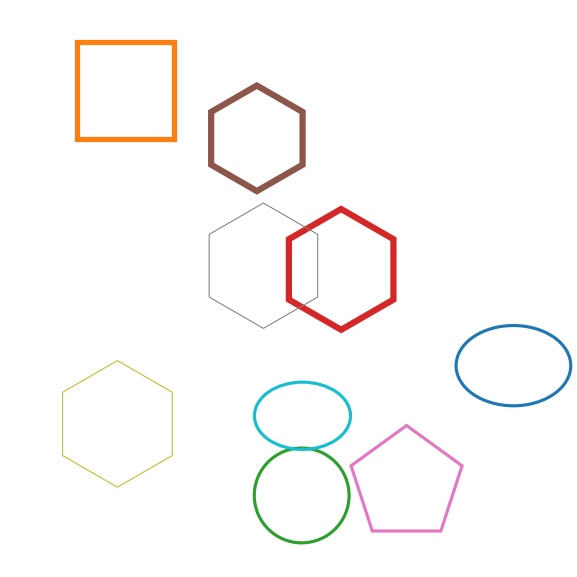[{"shape": "oval", "thickness": 1.5, "radius": 0.5, "center": [0.889, 0.366]}, {"shape": "square", "thickness": 2.5, "radius": 0.42, "center": [0.218, 0.843]}, {"shape": "circle", "thickness": 1.5, "radius": 0.41, "center": [0.522, 0.141]}, {"shape": "hexagon", "thickness": 3, "radius": 0.52, "center": [0.591, 0.533]}, {"shape": "hexagon", "thickness": 3, "radius": 0.46, "center": [0.445, 0.76]}, {"shape": "pentagon", "thickness": 1.5, "radius": 0.51, "center": [0.704, 0.161]}, {"shape": "hexagon", "thickness": 0.5, "radius": 0.54, "center": [0.456, 0.539]}, {"shape": "hexagon", "thickness": 0.5, "radius": 0.55, "center": [0.203, 0.265]}, {"shape": "oval", "thickness": 1.5, "radius": 0.42, "center": [0.524, 0.279]}]